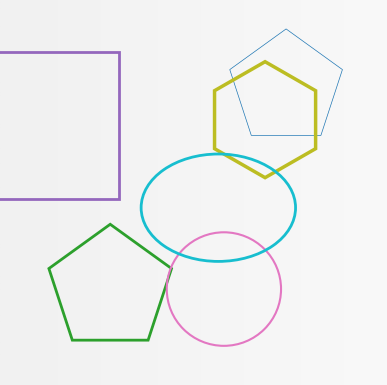[{"shape": "pentagon", "thickness": 0.5, "radius": 0.76, "center": [0.738, 0.772]}, {"shape": "pentagon", "thickness": 2, "radius": 0.83, "center": [0.284, 0.251]}, {"shape": "square", "thickness": 2, "radius": 0.95, "center": [0.116, 0.673]}, {"shape": "circle", "thickness": 1.5, "radius": 0.74, "center": [0.578, 0.249]}, {"shape": "hexagon", "thickness": 2.5, "radius": 0.75, "center": [0.684, 0.689]}, {"shape": "oval", "thickness": 2, "radius": 1.0, "center": [0.563, 0.46]}]